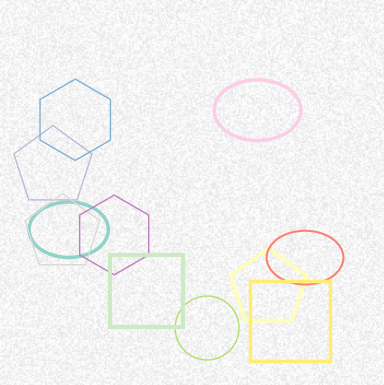[{"shape": "oval", "thickness": 2.5, "radius": 0.51, "center": [0.179, 0.403]}, {"shape": "pentagon", "thickness": 2.5, "radius": 0.52, "center": [0.698, 0.251]}, {"shape": "pentagon", "thickness": 1, "radius": 0.53, "center": [0.137, 0.567]}, {"shape": "oval", "thickness": 1.5, "radius": 0.5, "center": [0.792, 0.331]}, {"shape": "hexagon", "thickness": 1, "radius": 0.53, "center": [0.195, 0.689]}, {"shape": "circle", "thickness": 1, "radius": 0.42, "center": [0.538, 0.148]}, {"shape": "oval", "thickness": 2.5, "radius": 0.56, "center": [0.669, 0.714]}, {"shape": "pentagon", "thickness": 1, "radius": 0.51, "center": [0.162, 0.395]}, {"shape": "hexagon", "thickness": 1, "radius": 0.52, "center": [0.297, 0.39]}, {"shape": "square", "thickness": 3, "radius": 0.47, "center": [0.381, 0.244]}, {"shape": "square", "thickness": 2.5, "radius": 0.52, "center": [0.753, 0.167]}]